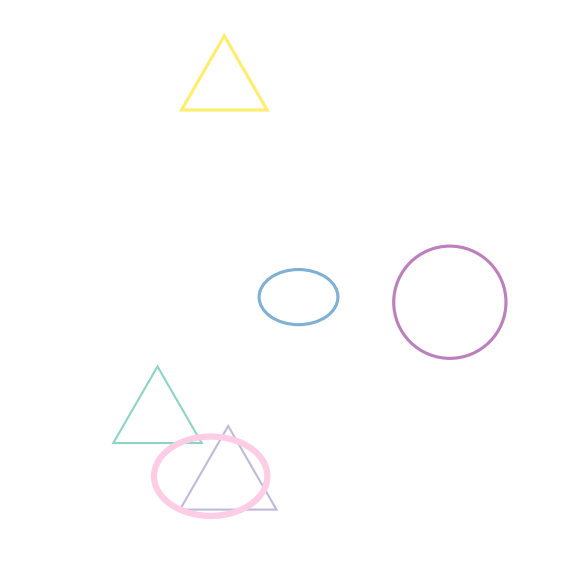[{"shape": "triangle", "thickness": 1, "radius": 0.44, "center": [0.273, 0.276]}, {"shape": "triangle", "thickness": 1, "radius": 0.48, "center": [0.395, 0.165]}, {"shape": "oval", "thickness": 1.5, "radius": 0.34, "center": [0.517, 0.485]}, {"shape": "oval", "thickness": 3, "radius": 0.49, "center": [0.365, 0.174]}, {"shape": "circle", "thickness": 1.5, "radius": 0.49, "center": [0.779, 0.476]}, {"shape": "triangle", "thickness": 1.5, "radius": 0.43, "center": [0.388, 0.851]}]